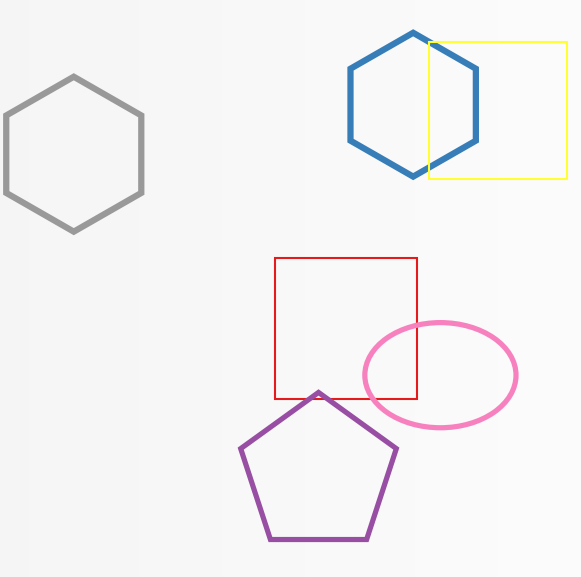[{"shape": "square", "thickness": 1, "radius": 0.61, "center": [0.595, 0.431]}, {"shape": "hexagon", "thickness": 3, "radius": 0.62, "center": [0.711, 0.818]}, {"shape": "pentagon", "thickness": 2.5, "radius": 0.7, "center": [0.548, 0.179]}, {"shape": "square", "thickness": 1, "radius": 0.59, "center": [0.857, 0.807]}, {"shape": "oval", "thickness": 2.5, "radius": 0.65, "center": [0.758, 0.349]}, {"shape": "hexagon", "thickness": 3, "radius": 0.67, "center": [0.127, 0.732]}]